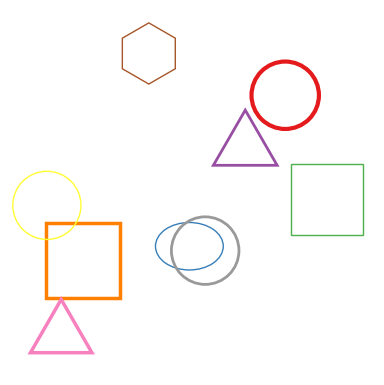[{"shape": "circle", "thickness": 3, "radius": 0.44, "center": [0.741, 0.753]}, {"shape": "oval", "thickness": 1, "radius": 0.44, "center": [0.492, 0.36]}, {"shape": "square", "thickness": 1, "radius": 0.47, "center": [0.849, 0.482]}, {"shape": "triangle", "thickness": 2, "radius": 0.48, "center": [0.637, 0.618]}, {"shape": "square", "thickness": 2.5, "radius": 0.48, "center": [0.215, 0.324]}, {"shape": "circle", "thickness": 1, "radius": 0.44, "center": [0.122, 0.467]}, {"shape": "hexagon", "thickness": 1, "radius": 0.4, "center": [0.387, 0.861]}, {"shape": "triangle", "thickness": 2.5, "radius": 0.46, "center": [0.159, 0.13]}, {"shape": "circle", "thickness": 2, "radius": 0.44, "center": [0.533, 0.349]}]